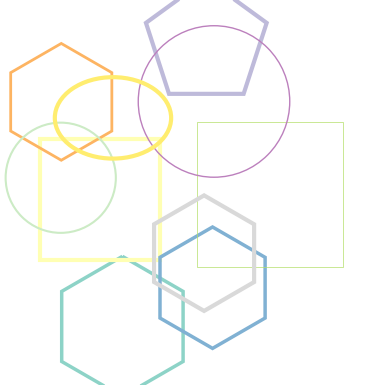[{"shape": "hexagon", "thickness": 2.5, "radius": 0.91, "center": [0.318, 0.152]}, {"shape": "square", "thickness": 3, "radius": 0.78, "center": [0.259, 0.482]}, {"shape": "pentagon", "thickness": 3, "radius": 0.82, "center": [0.536, 0.89]}, {"shape": "hexagon", "thickness": 2.5, "radius": 0.79, "center": [0.552, 0.253]}, {"shape": "hexagon", "thickness": 2, "radius": 0.76, "center": [0.159, 0.735]}, {"shape": "square", "thickness": 0.5, "radius": 0.94, "center": [0.701, 0.495]}, {"shape": "hexagon", "thickness": 3, "radius": 0.75, "center": [0.53, 0.342]}, {"shape": "circle", "thickness": 1, "radius": 0.98, "center": [0.556, 0.736]}, {"shape": "circle", "thickness": 1.5, "radius": 0.72, "center": [0.158, 0.538]}, {"shape": "oval", "thickness": 3, "radius": 0.76, "center": [0.293, 0.694]}]